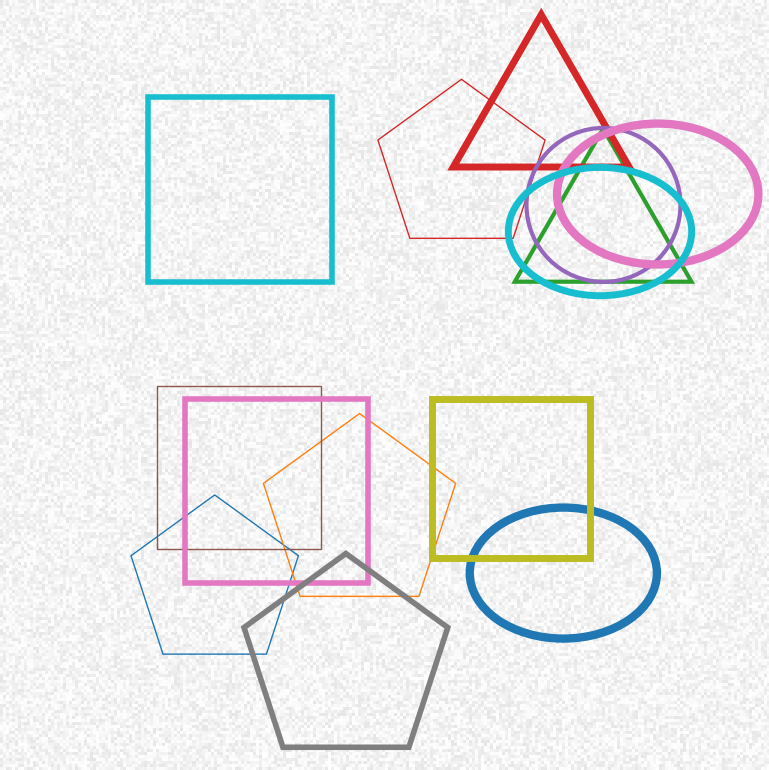[{"shape": "oval", "thickness": 3, "radius": 0.61, "center": [0.732, 0.256]}, {"shape": "pentagon", "thickness": 0.5, "radius": 0.57, "center": [0.279, 0.243]}, {"shape": "pentagon", "thickness": 0.5, "radius": 0.66, "center": [0.467, 0.332]}, {"shape": "triangle", "thickness": 1.5, "radius": 0.66, "center": [0.783, 0.7]}, {"shape": "pentagon", "thickness": 0.5, "radius": 0.57, "center": [0.599, 0.783]}, {"shape": "triangle", "thickness": 2.5, "radius": 0.66, "center": [0.703, 0.849]}, {"shape": "circle", "thickness": 1.5, "radius": 0.5, "center": [0.784, 0.734]}, {"shape": "square", "thickness": 0.5, "radius": 0.53, "center": [0.31, 0.393]}, {"shape": "oval", "thickness": 3, "radius": 0.65, "center": [0.854, 0.748]}, {"shape": "square", "thickness": 2, "radius": 0.6, "center": [0.359, 0.362]}, {"shape": "pentagon", "thickness": 2, "radius": 0.7, "center": [0.449, 0.142]}, {"shape": "square", "thickness": 2.5, "radius": 0.51, "center": [0.664, 0.378]}, {"shape": "square", "thickness": 2, "radius": 0.6, "center": [0.312, 0.754]}, {"shape": "oval", "thickness": 2.5, "radius": 0.6, "center": [0.779, 0.699]}]